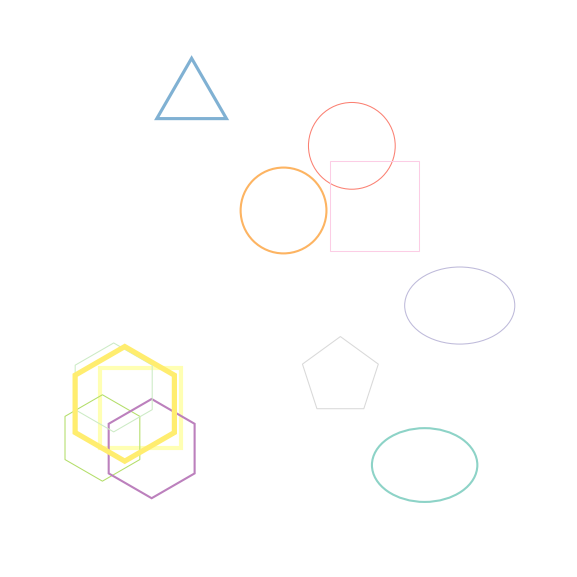[{"shape": "oval", "thickness": 1, "radius": 0.46, "center": [0.735, 0.194]}, {"shape": "square", "thickness": 2, "radius": 0.35, "center": [0.243, 0.293]}, {"shape": "oval", "thickness": 0.5, "radius": 0.48, "center": [0.796, 0.47]}, {"shape": "circle", "thickness": 0.5, "radius": 0.38, "center": [0.609, 0.747]}, {"shape": "triangle", "thickness": 1.5, "radius": 0.35, "center": [0.332, 0.829]}, {"shape": "circle", "thickness": 1, "radius": 0.37, "center": [0.491, 0.635]}, {"shape": "hexagon", "thickness": 0.5, "radius": 0.37, "center": [0.177, 0.241]}, {"shape": "square", "thickness": 0.5, "radius": 0.39, "center": [0.648, 0.642]}, {"shape": "pentagon", "thickness": 0.5, "radius": 0.35, "center": [0.589, 0.347]}, {"shape": "hexagon", "thickness": 1, "radius": 0.43, "center": [0.263, 0.222]}, {"shape": "hexagon", "thickness": 0.5, "radius": 0.39, "center": [0.197, 0.328]}, {"shape": "hexagon", "thickness": 2.5, "radius": 0.5, "center": [0.216, 0.3]}]